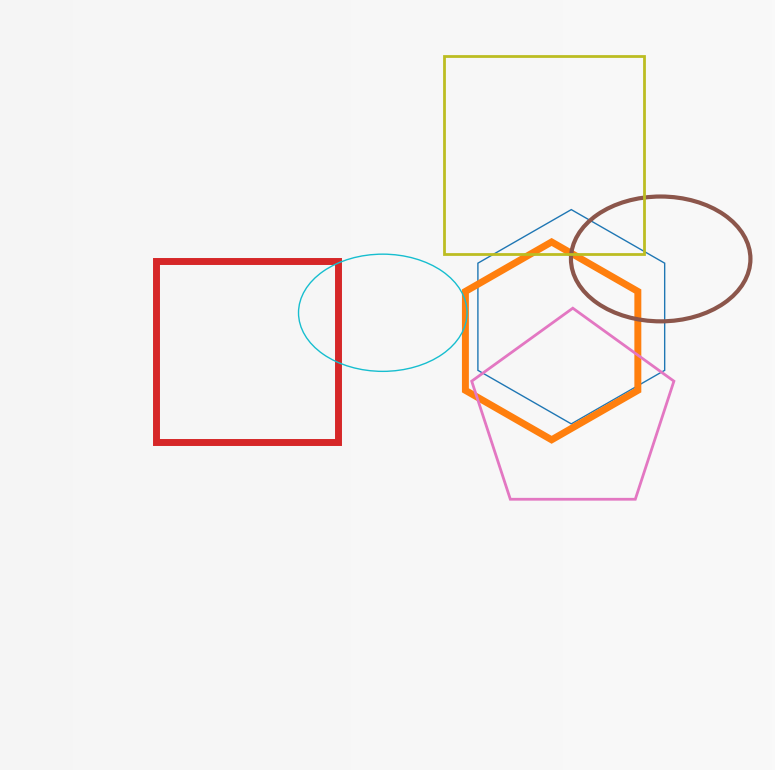[{"shape": "hexagon", "thickness": 0.5, "radius": 0.7, "center": [0.737, 0.589]}, {"shape": "hexagon", "thickness": 2.5, "radius": 0.64, "center": [0.712, 0.557]}, {"shape": "square", "thickness": 2.5, "radius": 0.59, "center": [0.319, 0.543]}, {"shape": "oval", "thickness": 1.5, "radius": 0.58, "center": [0.853, 0.664]}, {"shape": "pentagon", "thickness": 1, "radius": 0.69, "center": [0.739, 0.463]}, {"shape": "square", "thickness": 1, "radius": 0.64, "center": [0.702, 0.799]}, {"shape": "oval", "thickness": 0.5, "radius": 0.54, "center": [0.494, 0.594]}]